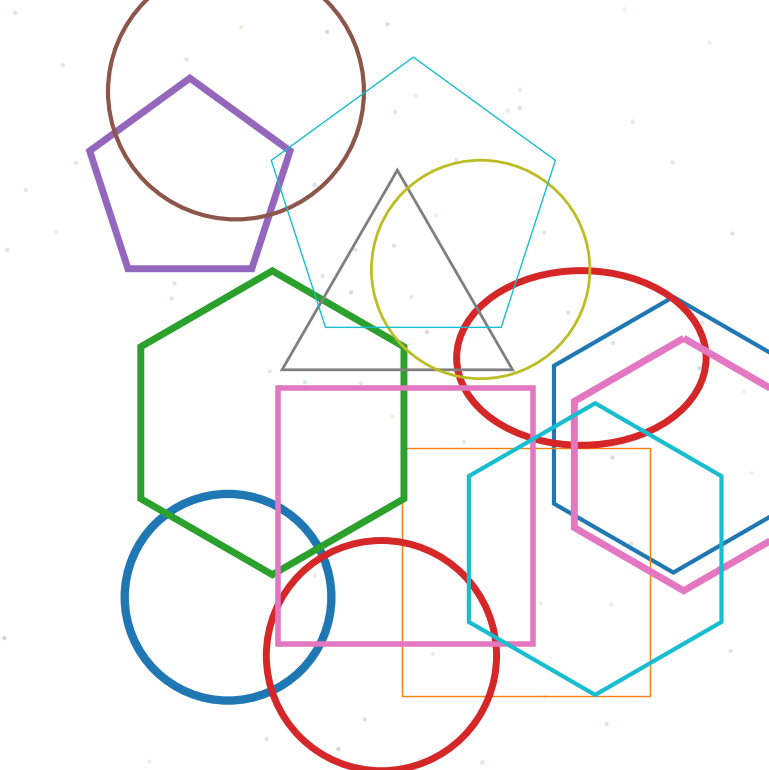[{"shape": "circle", "thickness": 3, "radius": 0.67, "center": [0.296, 0.224]}, {"shape": "hexagon", "thickness": 1.5, "radius": 0.89, "center": [0.874, 0.435]}, {"shape": "square", "thickness": 0.5, "radius": 0.8, "center": [0.683, 0.257]}, {"shape": "hexagon", "thickness": 2.5, "radius": 0.99, "center": [0.354, 0.451]}, {"shape": "circle", "thickness": 2.5, "radius": 0.75, "center": [0.495, 0.149]}, {"shape": "oval", "thickness": 2.5, "radius": 0.81, "center": [0.755, 0.535]}, {"shape": "pentagon", "thickness": 2.5, "radius": 0.68, "center": [0.247, 0.762]}, {"shape": "circle", "thickness": 1.5, "radius": 0.83, "center": [0.306, 0.881]}, {"shape": "square", "thickness": 2, "radius": 0.83, "center": [0.527, 0.33]}, {"shape": "hexagon", "thickness": 2.5, "radius": 0.82, "center": [0.888, 0.397]}, {"shape": "triangle", "thickness": 1, "radius": 0.86, "center": [0.516, 0.606]}, {"shape": "circle", "thickness": 1, "radius": 0.71, "center": [0.624, 0.65]}, {"shape": "pentagon", "thickness": 0.5, "radius": 0.97, "center": [0.537, 0.732]}, {"shape": "hexagon", "thickness": 1.5, "radius": 0.95, "center": [0.773, 0.287]}]